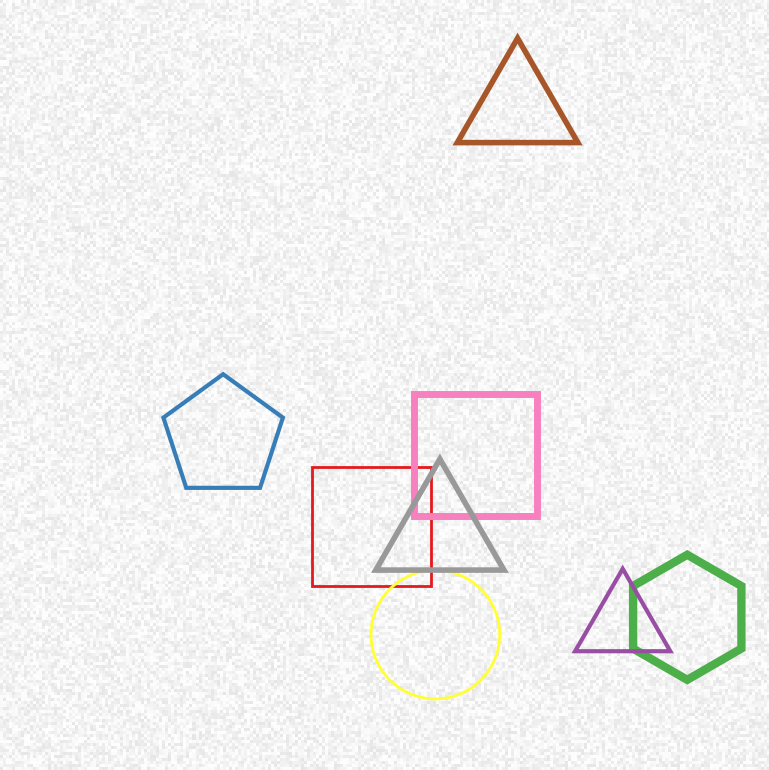[{"shape": "square", "thickness": 1, "radius": 0.39, "center": [0.482, 0.316]}, {"shape": "pentagon", "thickness": 1.5, "radius": 0.41, "center": [0.29, 0.432]}, {"shape": "hexagon", "thickness": 3, "radius": 0.41, "center": [0.893, 0.198]}, {"shape": "triangle", "thickness": 1.5, "radius": 0.36, "center": [0.809, 0.19]}, {"shape": "circle", "thickness": 1, "radius": 0.42, "center": [0.565, 0.176]}, {"shape": "triangle", "thickness": 2, "radius": 0.45, "center": [0.672, 0.86]}, {"shape": "square", "thickness": 2.5, "radius": 0.4, "center": [0.618, 0.409]}, {"shape": "triangle", "thickness": 2, "radius": 0.48, "center": [0.571, 0.308]}]